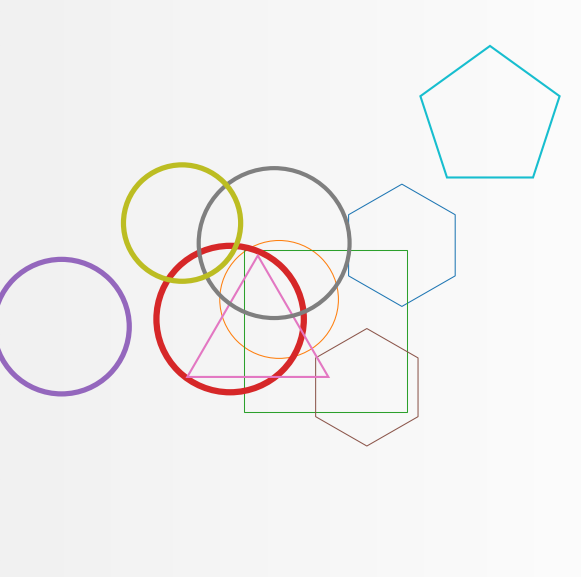[{"shape": "hexagon", "thickness": 0.5, "radius": 0.53, "center": [0.691, 0.574]}, {"shape": "circle", "thickness": 0.5, "radius": 0.51, "center": [0.48, 0.481]}, {"shape": "square", "thickness": 0.5, "radius": 0.7, "center": [0.56, 0.426]}, {"shape": "circle", "thickness": 3, "radius": 0.63, "center": [0.396, 0.447]}, {"shape": "circle", "thickness": 2.5, "radius": 0.58, "center": [0.106, 0.434]}, {"shape": "hexagon", "thickness": 0.5, "radius": 0.51, "center": [0.631, 0.329]}, {"shape": "triangle", "thickness": 1, "radius": 0.7, "center": [0.444, 0.416]}, {"shape": "circle", "thickness": 2, "radius": 0.65, "center": [0.472, 0.578]}, {"shape": "circle", "thickness": 2.5, "radius": 0.5, "center": [0.313, 0.613]}, {"shape": "pentagon", "thickness": 1, "radius": 0.63, "center": [0.843, 0.794]}]